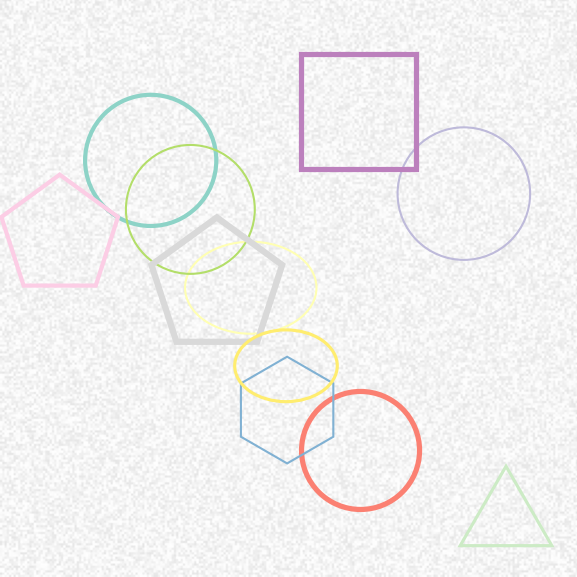[{"shape": "circle", "thickness": 2, "radius": 0.57, "center": [0.261, 0.721]}, {"shape": "oval", "thickness": 1, "radius": 0.57, "center": [0.434, 0.501]}, {"shape": "circle", "thickness": 1, "radius": 0.57, "center": [0.803, 0.664]}, {"shape": "circle", "thickness": 2.5, "radius": 0.51, "center": [0.624, 0.219]}, {"shape": "hexagon", "thickness": 1, "radius": 0.46, "center": [0.497, 0.289]}, {"shape": "circle", "thickness": 1, "radius": 0.56, "center": [0.33, 0.637]}, {"shape": "pentagon", "thickness": 2, "radius": 0.53, "center": [0.103, 0.591]}, {"shape": "pentagon", "thickness": 3, "radius": 0.6, "center": [0.375, 0.504]}, {"shape": "square", "thickness": 2.5, "radius": 0.5, "center": [0.621, 0.806]}, {"shape": "triangle", "thickness": 1.5, "radius": 0.46, "center": [0.876, 0.1]}, {"shape": "oval", "thickness": 1.5, "radius": 0.44, "center": [0.495, 0.366]}]